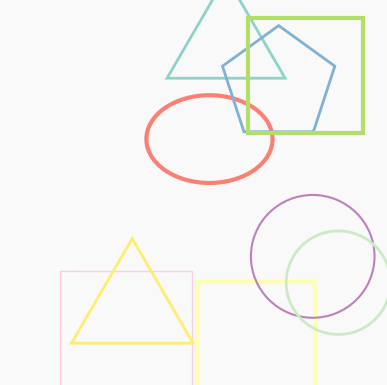[{"shape": "triangle", "thickness": 2, "radius": 0.88, "center": [0.583, 0.885]}, {"shape": "square", "thickness": 3, "radius": 0.76, "center": [0.66, 0.115]}, {"shape": "oval", "thickness": 3, "radius": 0.81, "center": [0.541, 0.639]}, {"shape": "pentagon", "thickness": 2, "radius": 0.76, "center": [0.719, 0.781]}, {"shape": "square", "thickness": 3, "radius": 0.75, "center": [0.789, 0.804]}, {"shape": "square", "thickness": 1, "radius": 0.85, "center": [0.326, 0.126]}, {"shape": "circle", "thickness": 1.5, "radius": 0.8, "center": [0.807, 0.334]}, {"shape": "circle", "thickness": 2, "radius": 0.67, "center": [0.873, 0.266]}, {"shape": "triangle", "thickness": 2, "radius": 0.91, "center": [0.341, 0.199]}]